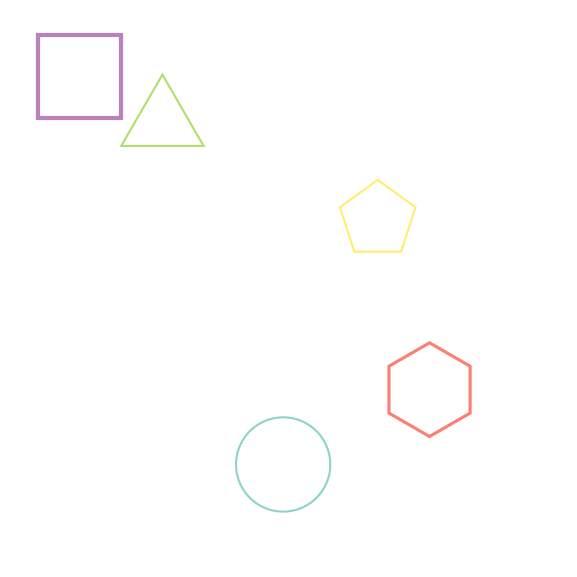[{"shape": "circle", "thickness": 1, "radius": 0.41, "center": [0.49, 0.195]}, {"shape": "hexagon", "thickness": 1.5, "radius": 0.41, "center": [0.744, 0.324]}, {"shape": "triangle", "thickness": 1, "radius": 0.41, "center": [0.281, 0.788]}, {"shape": "square", "thickness": 2, "radius": 0.36, "center": [0.138, 0.866]}, {"shape": "pentagon", "thickness": 1, "radius": 0.34, "center": [0.654, 0.619]}]